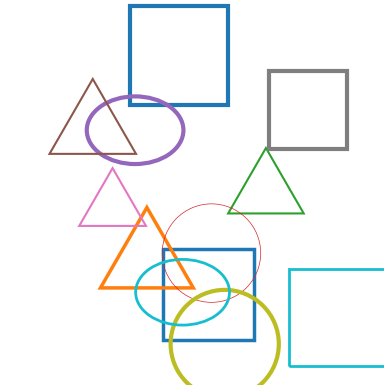[{"shape": "square", "thickness": 3, "radius": 0.64, "center": [0.465, 0.856]}, {"shape": "square", "thickness": 2.5, "radius": 0.59, "center": [0.541, 0.236]}, {"shape": "triangle", "thickness": 2.5, "radius": 0.7, "center": [0.382, 0.322]}, {"shape": "triangle", "thickness": 1.5, "radius": 0.57, "center": [0.691, 0.502]}, {"shape": "circle", "thickness": 0.5, "radius": 0.64, "center": [0.549, 0.343]}, {"shape": "oval", "thickness": 3, "radius": 0.63, "center": [0.351, 0.662]}, {"shape": "triangle", "thickness": 1.5, "radius": 0.65, "center": [0.241, 0.665]}, {"shape": "triangle", "thickness": 1.5, "radius": 0.5, "center": [0.292, 0.463]}, {"shape": "square", "thickness": 3, "radius": 0.51, "center": [0.8, 0.715]}, {"shape": "circle", "thickness": 3, "radius": 0.7, "center": [0.584, 0.107]}, {"shape": "square", "thickness": 2, "radius": 0.63, "center": [0.877, 0.176]}, {"shape": "oval", "thickness": 2, "radius": 0.61, "center": [0.474, 0.241]}]